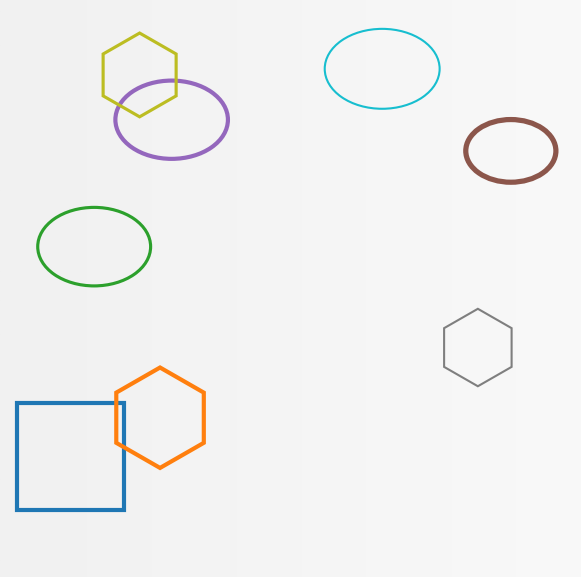[{"shape": "square", "thickness": 2, "radius": 0.46, "center": [0.122, 0.209]}, {"shape": "hexagon", "thickness": 2, "radius": 0.43, "center": [0.275, 0.276]}, {"shape": "oval", "thickness": 1.5, "radius": 0.49, "center": [0.162, 0.572]}, {"shape": "oval", "thickness": 2, "radius": 0.48, "center": [0.295, 0.792]}, {"shape": "oval", "thickness": 2.5, "radius": 0.39, "center": [0.879, 0.738]}, {"shape": "hexagon", "thickness": 1, "radius": 0.34, "center": [0.822, 0.397]}, {"shape": "hexagon", "thickness": 1.5, "radius": 0.36, "center": [0.24, 0.869]}, {"shape": "oval", "thickness": 1, "radius": 0.49, "center": [0.658, 0.88]}]